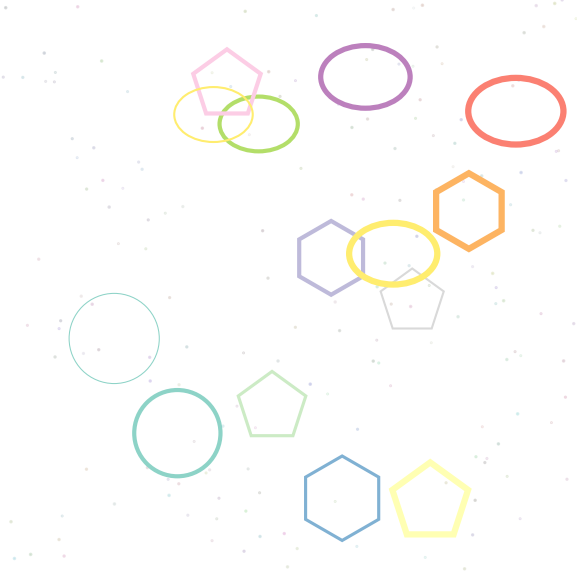[{"shape": "circle", "thickness": 2, "radius": 0.37, "center": [0.307, 0.249]}, {"shape": "circle", "thickness": 0.5, "radius": 0.39, "center": [0.198, 0.413]}, {"shape": "pentagon", "thickness": 3, "radius": 0.34, "center": [0.745, 0.13]}, {"shape": "hexagon", "thickness": 2, "radius": 0.32, "center": [0.573, 0.553]}, {"shape": "oval", "thickness": 3, "radius": 0.41, "center": [0.893, 0.807]}, {"shape": "hexagon", "thickness": 1.5, "radius": 0.37, "center": [0.592, 0.136]}, {"shape": "hexagon", "thickness": 3, "radius": 0.33, "center": [0.812, 0.634]}, {"shape": "oval", "thickness": 2, "radius": 0.34, "center": [0.448, 0.784]}, {"shape": "pentagon", "thickness": 2, "radius": 0.31, "center": [0.393, 0.852]}, {"shape": "pentagon", "thickness": 1, "radius": 0.29, "center": [0.714, 0.477]}, {"shape": "oval", "thickness": 2.5, "radius": 0.39, "center": [0.633, 0.866]}, {"shape": "pentagon", "thickness": 1.5, "radius": 0.31, "center": [0.471, 0.294]}, {"shape": "oval", "thickness": 3, "radius": 0.38, "center": [0.681, 0.56]}, {"shape": "oval", "thickness": 1, "radius": 0.34, "center": [0.37, 0.801]}]